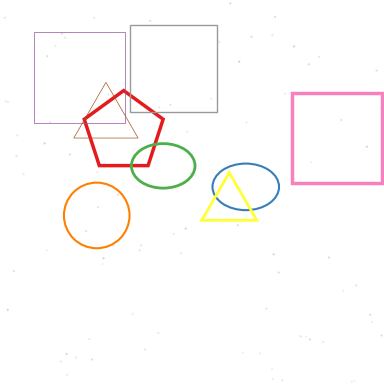[{"shape": "pentagon", "thickness": 2.5, "radius": 0.54, "center": [0.321, 0.657]}, {"shape": "oval", "thickness": 1.5, "radius": 0.43, "center": [0.638, 0.515]}, {"shape": "oval", "thickness": 2, "radius": 0.41, "center": [0.424, 0.569]}, {"shape": "square", "thickness": 0.5, "radius": 0.59, "center": [0.207, 0.798]}, {"shape": "circle", "thickness": 1.5, "radius": 0.43, "center": [0.251, 0.44]}, {"shape": "triangle", "thickness": 2, "radius": 0.41, "center": [0.596, 0.469]}, {"shape": "triangle", "thickness": 0.5, "radius": 0.48, "center": [0.275, 0.69]}, {"shape": "square", "thickness": 2.5, "radius": 0.58, "center": [0.876, 0.642]}, {"shape": "square", "thickness": 1, "radius": 0.57, "center": [0.451, 0.822]}]